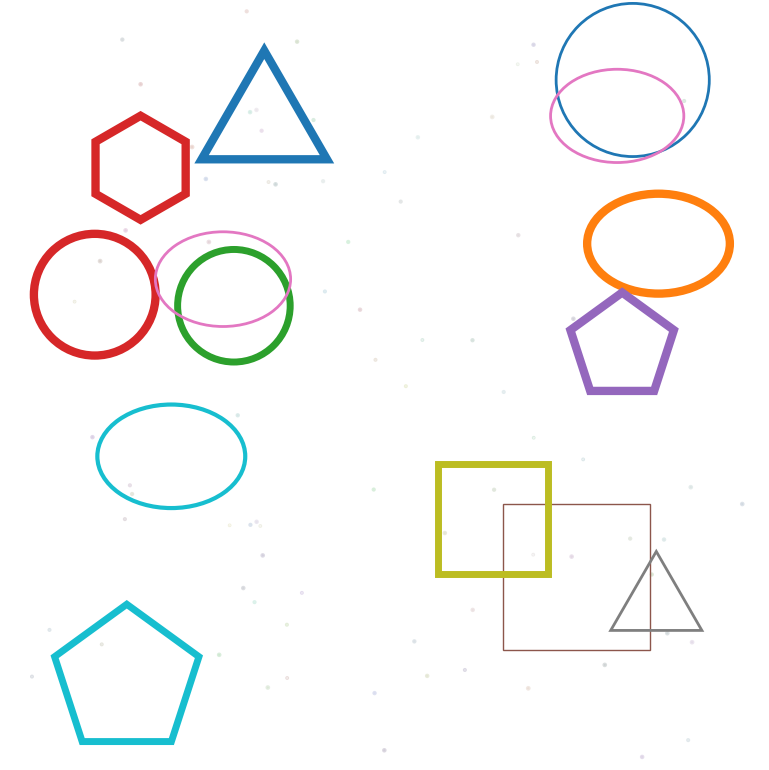[{"shape": "circle", "thickness": 1, "radius": 0.5, "center": [0.822, 0.896]}, {"shape": "triangle", "thickness": 3, "radius": 0.47, "center": [0.343, 0.84]}, {"shape": "oval", "thickness": 3, "radius": 0.46, "center": [0.855, 0.684]}, {"shape": "circle", "thickness": 2.5, "radius": 0.37, "center": [0.304, 0.603]}, {"shape": "circle", "thickness": 3, "radius": 0.4, "center": [0.123, 0.617]}, {"shape": "hexagon", "thickness": 3, "radius": 0.34, "center": [0.183, 0.782]}, {"shape": "pentagon", "thickness": 3, "radius": 0.35, "center": [0.808, 0.549]}, {"shape": "square", "thickness": 0.5, "radius": 0.48, "center": [0.749, 0.251]}, {"shape": "oval", "thickness": 1, "radius": 0.44, "center": [0.29, 0.637]}, {"shape": "oval", "thickness": 1, "radius": 0.43, "center": [0.802, 0.849]}, {"shape": "triangle", "thickness": 1, "radius": 0.34, "center": [0.852, 0.215]}, {"shape": "square", "thickness": 2.5, "radius": 0.36, "center": [0.641, 0.326]}, {"shape": "oval", "thickness": 1.5, "radius": 0.48, "center": [0.222, 0.407]}, {"shape": "pentagon", "thickness": 2.5, "radius": 0.49, "center": [0.165, 0.117]}]